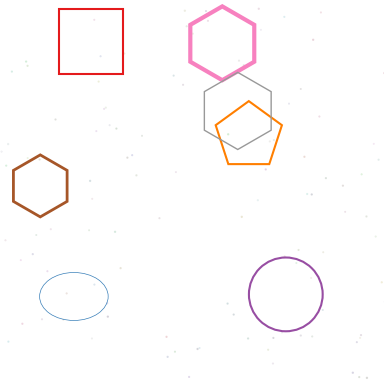[{"shape": "square", "thickness": 1.5, "radius": 0.42, "center": [0.237, 0.892]}, {"shape": "oval", "thickness": 0.5, "radius": 0.45, "center": [0.192, 0.23]}, {"shape": "circle", "thickness": 1.5, "radius": 0.48, "center": [0.742, 0.235]}, {"shape": "pentagon", "thickness": 1.5, "radius": 0.45, "center": [0.646, 0.647]}, {"shape": "hexagon", "thickness": 2, "radius": 0.4, "center": [0.105, 0.517]}, {"shape": "hexagon", "thickness": 3, "radius": 0.48, "center": [0.577, 0.888]}, {"shape": "hexagon", "thickness": 1, "radius": 0.5, "center": [0.618, 0.712]}]